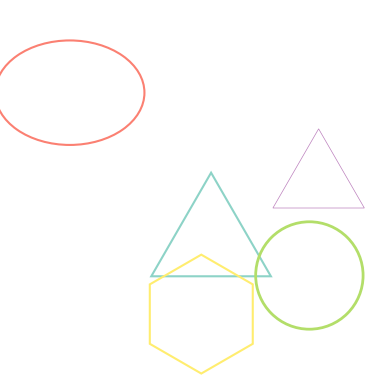[{"shape": "triangle", "thickness": 1.5, "radius": 0.9, "center": [0.548, 0.372]}, {"shape": "oval", "thickness": 1.5, "radius": 0.97, "center": [0.181, 0.759]}, {"shape": "circle", "thickness": 2, "radius": 0.7, "center": [0.804, 0.284]}, {"shape": "triangle", "thickness": 0.5, "radius": 0.69, "center": [0.828, 0.528]}, {"shape": "hexagon", "thickness": 1.5, "radius": 0.77, "center": [0.523, 0.184]}]